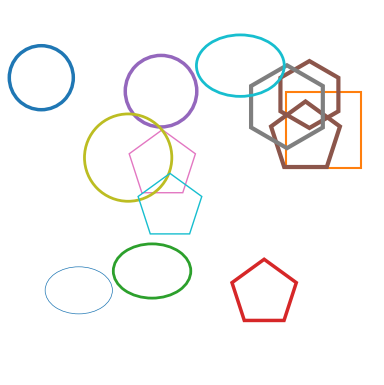[{"shape": "circle", "thickness": 2.5, "radius": 0.42, "center": [0.107, 0.798]}, {"shape": "oval", "thickness": 0.5, "radius": 0.44, "center": [0.205, 0.246]}, {"shape": "square", "thickness": 1.5, "radius": 0.49, "center": [0.84, 0.662]}, {"shape": "oval", "thickness": 2, "radius": 0.5, "center": [0.395, 0.296]}, {"shape": "pentagon", "thickness": 2.5, "radius": 0.44, "center": [0.686, 0.239]}, {"shape": "circle", "thickness": 2.5, "radius": 0.46, "center": [0.418, 0.763]}, {"shape": "hexagon", "thickness": 3, "radius": 0.43, "center": [0.804, 0.755]}, {"shape": "pentagon", "thickness": 3, "radius": 0.47, "center": [0.793, 0.642]}, {"shape": "pentagon", "thickness": 1, "radius": 0.45, "center": [0.422, 0.573]}, {"shape": "hexagon", "thickness": 3, "radius": 0.54, "center": [0.745, 0.723]}, {"shape": "circle", "thickness": 2, "radius": 0.57, "center": [0.333, 0.591]}, {"shape": "pentagon", "thickness": 1, "radius": 0.43, "center": [0.441, 0.463]}, {"shape": "oval", "thickness": 2, "radius": 0.57, "center": [0.624, 0.83]}]